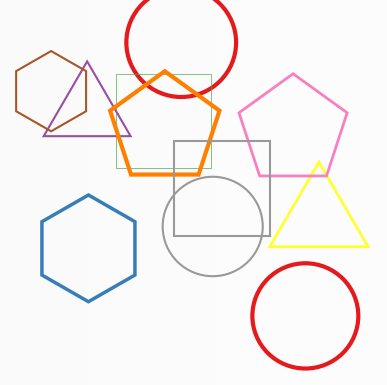[{"shape": "circle", "thickness": 3, "radius": 0.68, "center": [0.788, 0.18]}, {"shape": "circle", "thickness": 3, "radius": 0.71, "center": [0.468, 0.89]}, {"shape": "hexagon", "thickness": 2.5, "radius": 0.69, "center": [0.228, 0.355]}, {"shape": "square", "thickness": 0.5, "radius": 0.61, "center": [0.422, 0.687]}, {"shape": "triangle", "thickness": 1.5, "radius": 0.65, "center": [0.225, 0.711]}, {"shape": "pentagon", "thickness": 3, "radius": 0.74, "center": [0.425, 0.667]}, {"shape": "triangle", "thickness": 2, "radius": 0.73, "center": [0.823, 0.432]}, {"shape": "hexagon", "thickness": 1.5, "radius": 0.52, "center": [0.132, 0.763]}, {"shape": "pentagon", "thickness": 2, "radius": 0.73, "center": [0.756, 0.662]}, {"shape": "square", "thickness": 1.5, "radius": 0.61, "center": [0.573, 0.511]}, {"shape": "circle", "thickness": 1.5, "radius": 0.65, "center": [0.549, 0.412]}]